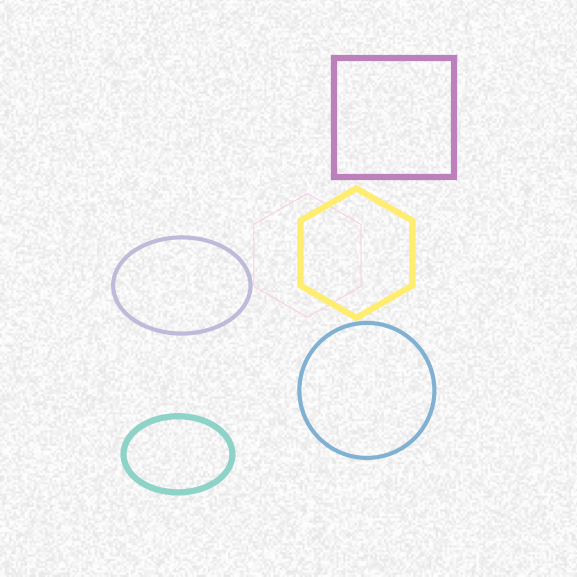[{"shape": "oval", "thickness": 3, "radius": 0.47, "center": [0.308, 0.212]}, {"shape": "oval", "thickness": 2, "radius": 0.59, "center": [0.315, 0.505]}, {"shape": "circle", "thickness": 2, "radius": 0.58, "center": [0.635, 0.323]}, {"shape": "hexagon", "thickness": 0.5, "radius": 0.54, "center": [0.532, 0.557]}, {"shape": "square", "thickness": 3, "radius": 0.52, "center": [0.682, 0.796]}, {"shape": "hexagon", "thickness": 3, "radius": 0.56, "center": [0.617, 0.561]}]